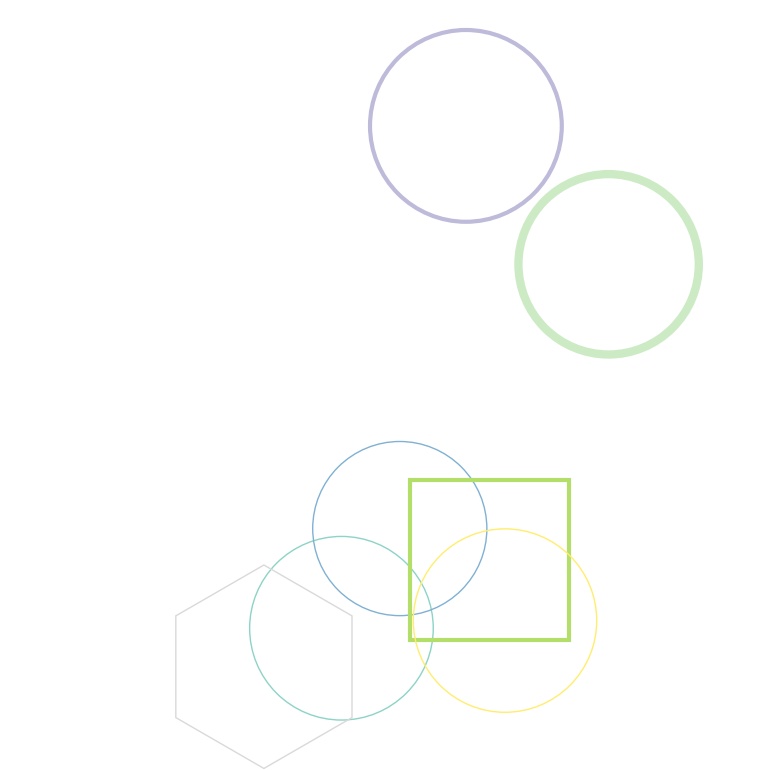[{"shape": "circle", "thickness": 0.5, "radius": 0.6, "center": [0.443, 0.184]}, {"shape": "circle", "thickness": 1.5, "radius": 0.62, "center": [0.605, 0.837]}, {"shape": "circle", "thickness": 0.5, "radius": 0.57, "center": [0.519, 0.314]}, {"shape": "square", "thickness": 1.5, "radius": 0.52, "center": [0.636, 0.273]}, {"shape": "hexagon", "thickness": 0.5, "radius": 0.66, "center": [0.343, 0.134]}, {"shape": "circle", "thickness": 3, "radius": 0.59, "center": [0.79, 0.657]}, {"shape": "circle", "thickness": 0.5, "radius": 0.6, "center": [0.656, 0.194]}]